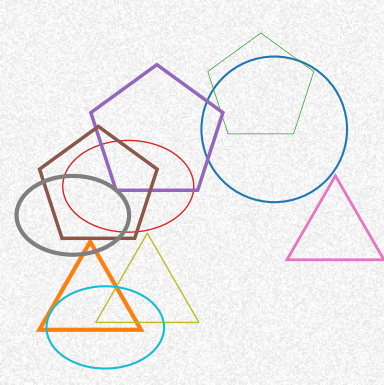[{"shape": "circle", "thickness": 1.5, "radius": 0.95, "center": [0.712, 0.664]}, {"shape": "triangle", "thickness": 3, "radius": 0.76, "center": [0.234, 0.22]}, {"shape": "pentagon", "thickness": 0.5, "radius": 0.72, "center": [0.677, 0.769]}, {"shape": "oval", "thickness": 1, "radius": 0.85, "center": [0.333, 0.516]}, {"shape": "pentagon", "thickness": 2.5, "radius": 0.9, "center": [0.407, 0.652]}, {"shape": "pentagon", "thickness": 2.5, "radius": 0.8, "center": [0.255, 0.511]}, {"shape": "triangle", "thickness": 2, "radius": 0.73, "center": [0.871, 0.398]}, {"shape": "oval", "thickness": 3, "radius": 0.73, "center": [0.189, 0.441]}, {"shape": "triangle", "thickness": 1, "radius": 0.77, "center": [0.383, 0.24]}, {"shape": "oval", "thickness": 1.5, "radius": 0.76, "center": [0.273, 0.15]}]